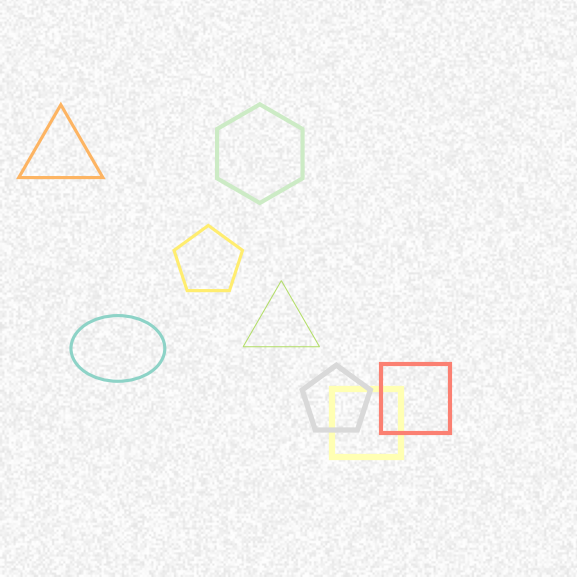[{"shape": "oval", "thickness": 1.5, "radius": 0.41, "center": [0.204, 0.396]}, {"shape": "square", "thickness": 3, "radius": 0.3, "center": [0.635, 0.267]}, {"shape": "square", "thickness": 2, "radius": 0.3, "center": [0.719, 0.309]}, {"shape": "triangle", "thickness": 1.5, "radius": 0.42, "center": [0.105, 0.734]}, {"shape": "triangle", "thickness": 0.5, "radius": 0.38, "center": [0.487, 0.437]}, {"shape": "pentagon", "thickness": 2.5, "radius": 0.31, "center": [0.582, 0.305]}, {"shape": "hexagon", "thickness": 2, "radius": 0.43, "center": [0.45, 0.733]}, {"shape": "pentagon", "thickness": 1.5, "radius": 0.31, "center": [0.361, 0.546]}]